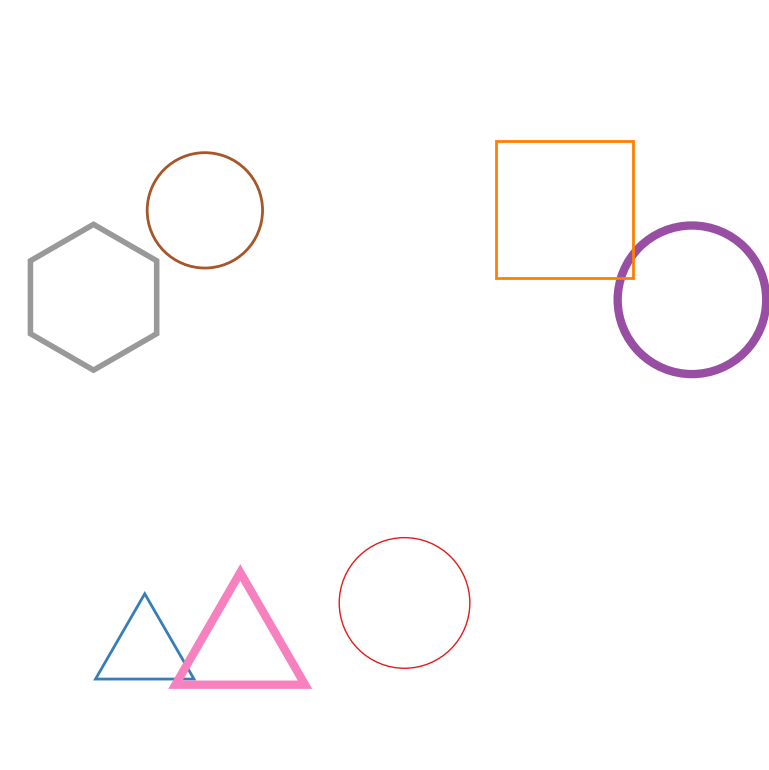[{"shape": "circle", "thickness": 0.5, "radius": 0.42, "center": [0.525, 0.217]}, {"shape": "triangle", "thickness": 1, "radius": 0.37, "center": [0.188, 0.155]}, {"shape": "circle", "thickness": 3, "radius": 0.48, "center": [0.899, 0.611]}, {"shape": "square", "thickness": 1, "radius": 0.44, "center": [0.733, 0.728]}, {"shape": "circle", "thickness": 1, "radius": 0.37, "center": [0.266, 0.727]}, {"shape": "triangle", "thickness": 3, "radius": 0.49, "center": [0.312, 0.159]}, {"shape": "hexagon", "thickness": 2, "radius": 0.47, "center": [0.121, 0.614]}]